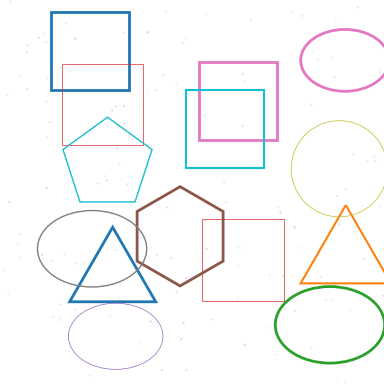[{"shape": "square", "thickness": 2, "radius": 0.5, "center": [0.234, 0.867]}, {"shape": "triangle", "thickness": 2, "radius": 0.65, "center": [0.293, 0.281]}, {"shape": "triangle", "thickness": 1.5, "radius": 0.68, "center": [0.898, 0.332]}, {"shape": "oval", "thickness": 2, "radius": 0.71, "center": [0.857, 0.156]}, {"shape": "square", "thickness": 0.5, "radius": 0.53, "center": [0.631, 0.325]}, {"shape": "square", "thickness": 0.5, "radius": 0.53, "center": [0.266, 0.728]}, {"shape": "oval", "thickness": 0.5, "radius": 0.61, "center": [0.3, 0.127]}, {"shape": "hexagon", "thickness": 2, "radius": 0.64, "center": [0.468, 0.386]}, {"shape": "oval", "thickness": 2, "radius": 0.57, "center": [0.896, 0.843]}, {"shape": "square", "thickness": 2, "radius": 0.51, "center": [0.618, 0.738]}, {"shape": "oval", "thickness": 1, "radius": 0.71, "center": [0.239, 0.354]}, {"shape": "circle", "thickness": 0.5, "radius": 0.62, "center": [0.881, 0.562]}, {"shape": "pentagon", "thickness": 1, "radius": 0.61, "center": [0.279, 0.574]}, {"shape": "square", "thickness": 1.5, "radius": 0.51, "center": [0.584, 0.665]}]